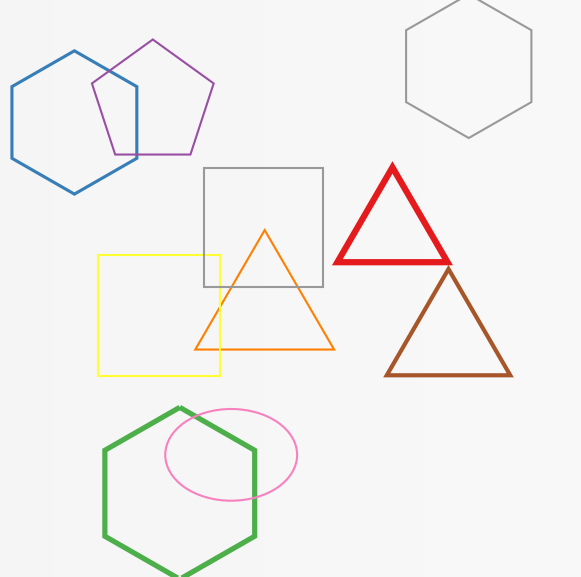[{"shape": "triangle", "thickness": 3, "radius": 0.55, "center": [0.675, 0.6]}, {"shape": "hexagon", "thickness": 1.5, "radius": 0.62, "center": [0.128, 0.787]}, {"shape": "hexagon", "thickness": 2.5, "radius": 0.74, "center": [0.309, 0.145]}, {"shape": "pentagon", "thickness": 1, "radius": 0.55, "center": [0.263, 0.821]}, {"shape": "triangle", "thickness": 1, "radius": 0.69, "center": [0.455, 0.463]}, {"shape": "square", "thickness": 1, "radius": 0.52, "center": [0.274, 0.452]}, {"shape": "triangle", "thickness": 2, "radius": 0.61, "center": [0.772, 0.411]}, {"shape": "oval", "thickness": 1, "radius": 0.57, "center": [0.398, 0.212]}, {"shape": "hexagon", "thickness": 1, "radius": 0.62, "center": [0.806, 0.885]}, {"shape": "square", "thickness": 1, "radius": 0.51, "center": [0.454, 0.605]}]